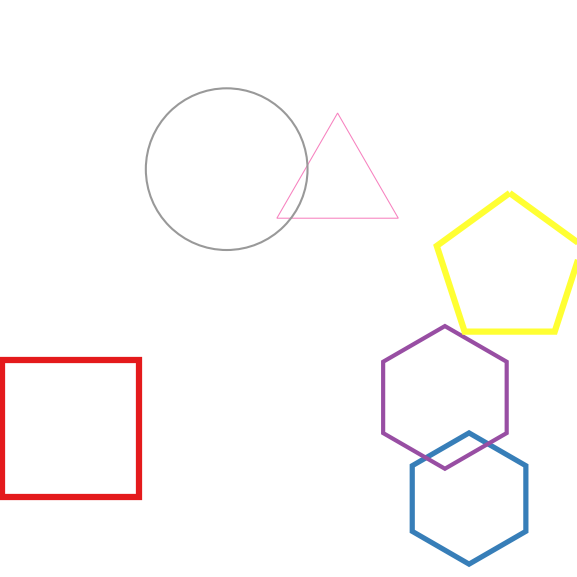[{"shape": "square", "thickness": 3, "radius": 0.59, "center": [0.122, 0.257]}, {"shape": "hexagon", "thickness": 2.5, "radius": 0.57, "center": [0.812, 0.136]}, {"shape": "hexagon", "thickness": 2, "radius": 0.62, "center": [0.77, 0.311]}, {"shape": "pentagon", "thickness": 3, "radius": 0.66, "center": [0.883, 0.532]}, {"shape": "triangle", "thickness": 0.5, "radius": 0.61, "center": [0.585, 0.682]}, {"shape": "circle", "thickness": 1, "radius": 0.7, "center": [0.393, 0.706]}]